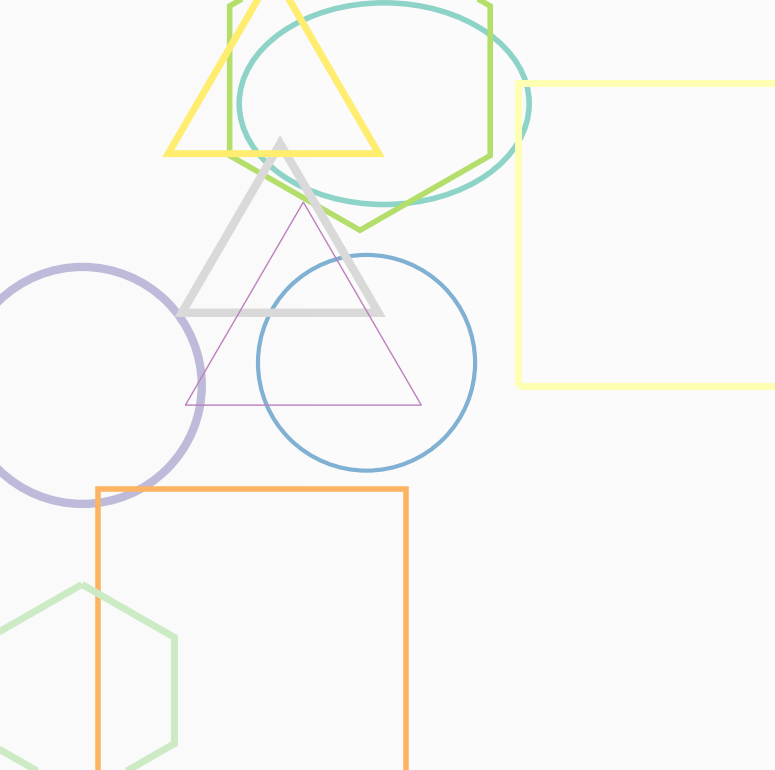[{"shape": "oval", "thickness": 2, "radius": 0.94, "center": [0.496, 0.865]}, {"shape": "square", "thickness": 2.5, "radius": 0.99, "center": [0.865, 0.696]}, {"shape": "circle", "thickness": 3, "radius": 0.77, "center": [0.106, 0.499]}, {"shape": "circle", "thickness": 1.5, "radius": 0.7, "center": [0.473, 0.529]}, {"shape": "square", "thickness": 2, "radius": 0.99, "center": [0.325, 0.167]}, {"shape": "hexagon", "thickness": 2, "radius": 0.97, "center": [0.464, 0.895]}, {"shape": "triangle", "thickness": 3, "radius": 0.73, "center": [0.361, 0.667]}, {"shape": "triangle", "thickness": 0.5, "radius": 0.88, "center": [0.391, 0.562]}, {"shape": "hexagon", "thickness": 2.5, "radius": 0.69, "center": [0.106, 0.103]}, {"shape": "triangle", "thickness": 2.5, "radius": 0.78, "center": [0.353, 0.879]}]